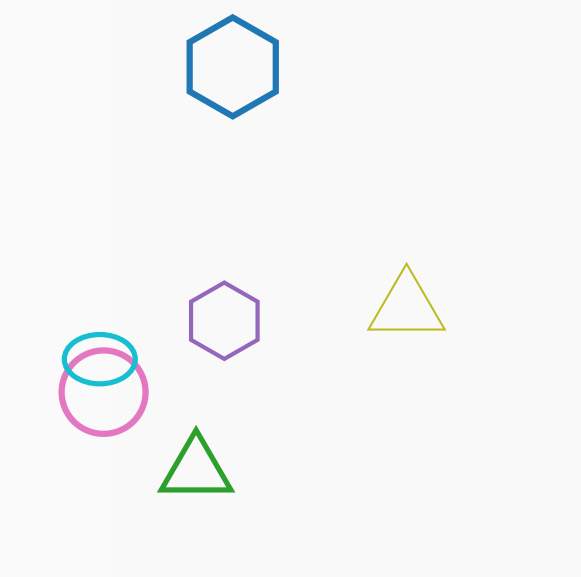[{"shape": "hexagon", "thickness": 3, "radius": 0.43, "center": [0.4, 0.883]}, {"shape": "triangle", "thickness": 2.5, "radius": 0.35, "center": [0.337, 0.185]}, {"shape": "hexagon", "thickness": 2, "radius": 0.33, "center": [0.386, 0.444]}, {"shape": "circle", "thickness": 3, "radius": 0.36, "center": [0.178, 0.32]}, {"shape": "triangle", "thickness": 1, "radius": 0.38, "center": [0.699, 0.466]}, {"shape": "oval", "thickness": 2.5, "radius": 0.31, "center": [0.172, 0.377]}]